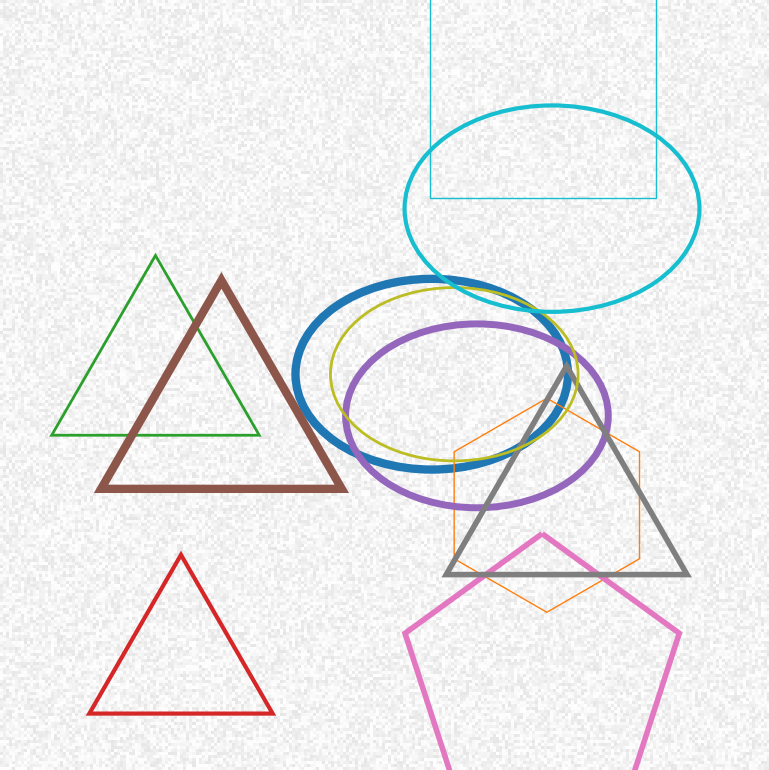[{"shape": "oval", "thickness": 3, "radius": 0.88, "center": [0.561, 0.514]}, {"shape": "hexagon", "thickness": 0.5, "radius": 0.69, "center": [0.71, 0.344]}, {"shape": "triangle", "thickness": 1, "radius": 0.78, "center": [0.202, 0.513]}, {"shape": "triangle", "thickness": 1.5, "radius": 0.69, "center": [0.235, 0.142]}, {"shape": "oval", "thickness": 2.5, "radius": 0.85, "center": [0.619, 0.46]}, {"shape": "triangle", "thickness": 3, "radius": 0.9, "center": [0.288, 0.455]}, {"shape": "pentagon", "thickness": 2, "radius": 0.94, "center": [0.704, 0.12]}, {"shape": "triangle", "thickness": 2, "radius": 0.9, "center": [0.736, 0.344]}, {"shape": "oval", "thickness": 1, "radius": 0.8, "center": [0.59, 0.514]}, {"shape": "oval", "thickness": 1.5, "radius": 0.96, "center": [0.717, 0.729]}, {"shape": "square", "thickness": 0.5, "radius": 0.73, "center": [0.705, 0.89]}]